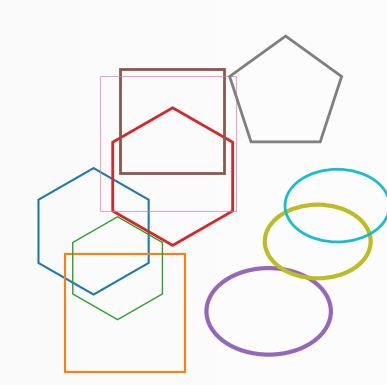[{"shape": "hexagon", "thickness": 1.5, "radius": 0.82, "center": [0.241, 0.399]}, {"shape": "square", "thickness": 1.5, "radius": 0.77, "center": [0.323, 0.187]}, {"shape": "hexagon", "thickness": 1, "radius": 0.67, "center": [0.303, 0.303]}, {"shape": "hexagon", "thickness": 2, "radius": 0.89, "center": [0.446, 0.541]}, {"shape": "oval", "thickness": 3, "radius": 0.8, "center": [0.693, 0.191]}, {"shape": "square", "thickness": 2, "radius": 0.67, "center": [0.444, 0.686]}, {"shape": "square", "thickness": 0.5, "radius": 0.88, "center": [0.433, 0.628]}, {"shape": "pentagon", "thickness": 2, "radius": 0.76, "center": [0.737, 0.754]}, {"shape": "oval", "thickness": 3, "radius": 0.68, "center": [0.82, 0.373]}, {"shape": "oval", "thickness": 2, "radius": 0.67, "center": [0.87, 0.466]}]